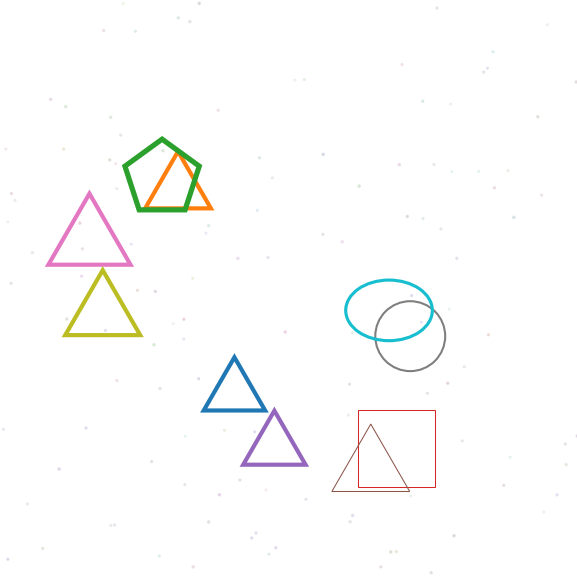[{"shape": "triangle", "thickness": 2, "radius": 0.31, "center": [0.406, 0.319]}, {"shape": "triangle", "thickness": 2, "radius": 0.33, "center": [0.308, 0.671]}, {"shape": "pentagon", "thickness": 2.5, "radius": 0.34, "center": [0.281, 0.69]}, {"shape": "square", "thickness": 0.5, "radius": 0.33, "center": [0.687, 0.222]}, {"shape": "triangle", "thickness": 2, "radius": 0.31, "center": [0.475, 0.226]}, {"shape": "triangle", "thickness": 0.5, "radius": 0.39, "center": [0.642, 0.187]}, {"shape": "triangle", "thickness": 2, "radius": 0.41, "center": [0.155, 0.582]}, {"shape": "circle", "thickness": 1, "radius": 0.3, "center": [0.71, 0.417]}, {"shape": "triangle", "thickness": 2, "radius": 0.37, "center": [0.178, 0.456]}, {"shape": "oval", "thickness": 1.5, "radius": 0.37, "center": [0.674, 0.462]}]